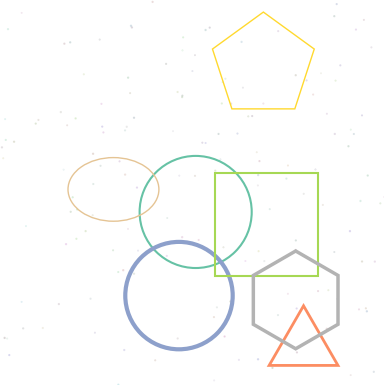[{"shape": "circle", "thickness": 1.5, "radius": 0.73, "center": [0.508, 0.449]}, {"shape": "triangle", "thickness": 2, "radius": 0.52, "center": [0.788, 0.102]}, {"shape": "circle", "thickness": 3, "radius": 0.7, "center": [0.465, 0.232]}, {"shape": "square", "thickness": 1.5, "radius": 0.67, "center": [0.693, 0.417]}, {"shape": "pentagon", "thickness": 1, "radius": 0.69, "center": [0.684, 0.83]}, {"shape": "oval", "thickness": 1, "radius": 0.59, "center": [0.295, 0.508]}, {"shape": "hexagon", "thickness": 2.5, "radius": 0.63, "center": [0.768, 0.221]}]